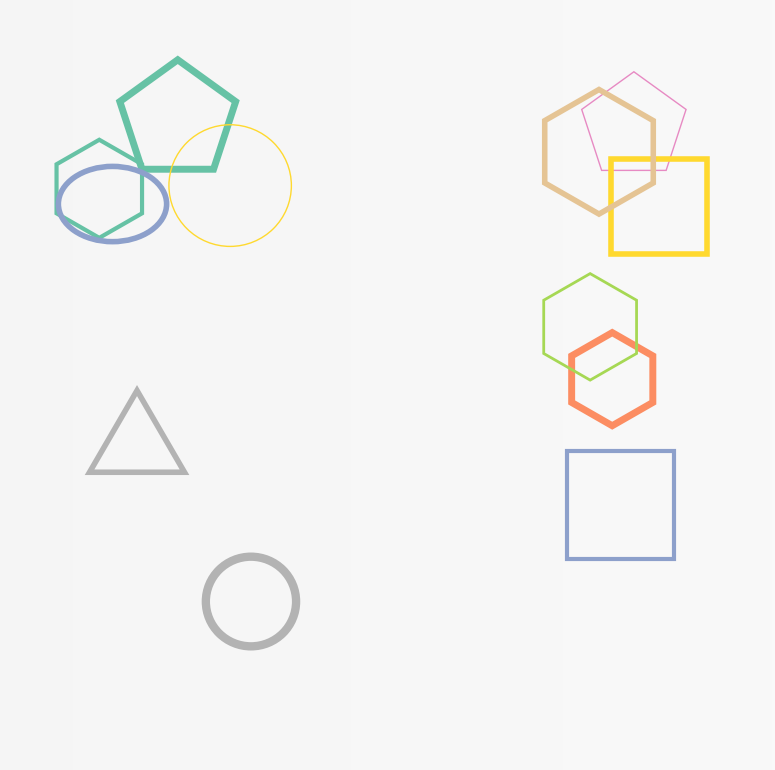[{"shape": "pentagon", "thickness": 2.5, "radius": 0.39, "center": [0.229, 0.844]}, {"shape": "hexagon", "thickness": 1.5, "radius": 0.32, "center": [0.128, 0.755]}, {"shape": "hexagon", "thickness": 2.5, "radius": 0.3, "center": [0.79, 0.508]}, {"shape": "square", "thickness": 1.5, "radius": 0.35, "center": [0.801, 0.344]}, {"shape": "oval", "thickness": 2, "radius": 0.35, "center": [0.145, 0.735]}, {"shape": "pentagon", "thickness": 0.5, "radius": 0.35, "center": [0.818, 0.836]}, {"shape": "hexagon", "thickness": 1, "radius": 0.35, "center": [0.761, 0.576]}, {"shape": "square", "thickness": 2, "radius": 0.31, "center": [0.85, 0.732]}, {"shape": "circle", "thickness": 0.5, "radius": 0.39, "center": [0.297, 0.759]}, {"shape": "hexagon", "thickness": 2, "radius": 0.4, "center": [0.773, 0.803]}, {"shape": "circle", "thickness": 3, "radius": 0.29, "center": [0.324, 0.219]}, {"shape": "triangle", "thickness": 2, "radius": 0.35, "center": [0.177, 0.422]}]